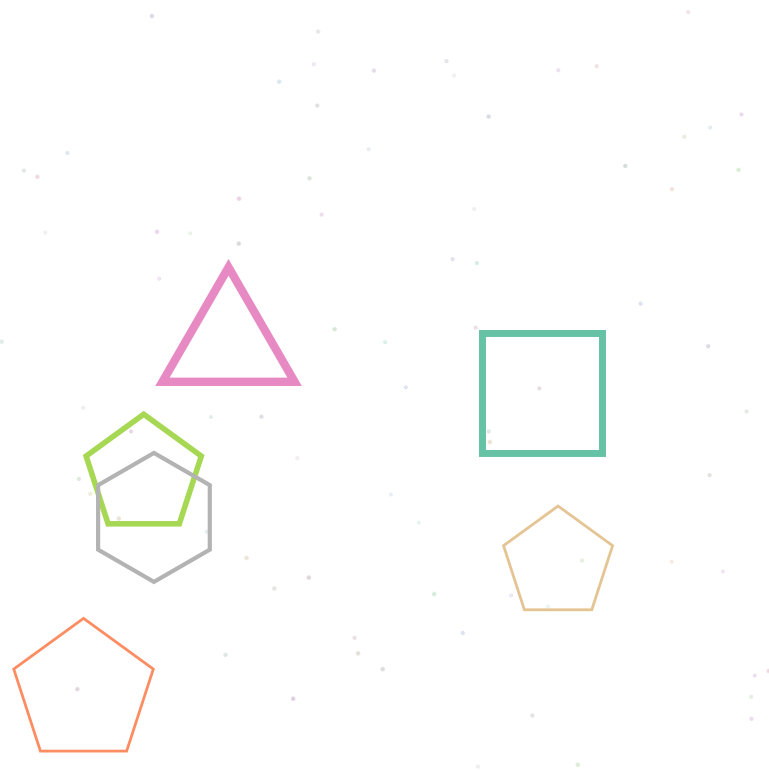[{"shape": "square", "thickness": 2.5, "radius": 0.39, "center": [0.704, 0.49]}, {"shape": "pentagon", "thickness": 1, "radius": 0.48, "center": [0.108, 0.102]}, {"shape": "triangle", "thickness": 3, "radius": 0.5, "center": [0.297, 0.554]}, {"shape": "pentagon", "thickness": 2, "radius": 0.39, "center": [0.187, 0.383]}, {"shape": "pentagon", "thickness": 1, "radius": 0.37, "center": [0.725, 0.268]}, {"shape": "hexagon", "thickness": 1.5, "radius": 0.42, "center": [0.2, 0.328]}]